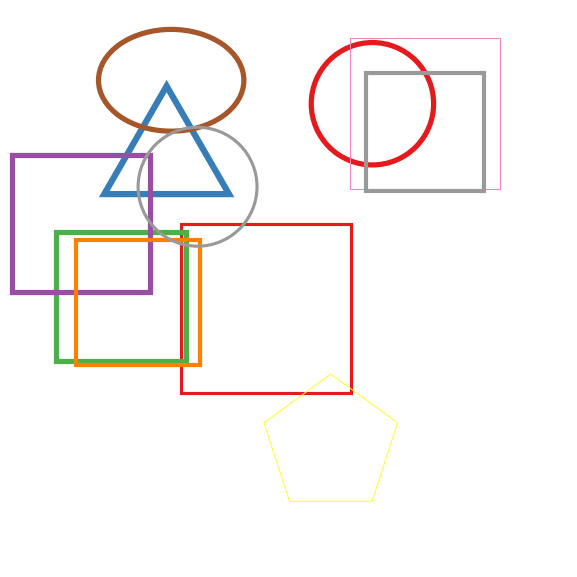[{"shape": "square", "thickness": 1.5, "radius": 0.73, "center": [0.46, 0.465]}, {"shape": "circle", "thickness": 2.5, "radius": 0.53, "center": [0.645, 0.819]}, {"shape": "triangle", "thickness": 3, "radius": 0.62, "center": [0.289, 0.725]}, {"shape": "square", "thickness": 2.5, "radius": 0.56, "center": [0.21, 0.486]}, {"shape": "square", "thickness": 2.5, "radius": 0.59, "center": [0.14, 0.613]}, {"shape": "square", "thickness": 2, "radius": 0.54, "center": [0.239, 0.475]}, {"shape": "pentagon", "thickness": 0.5, "radius": 0.61, "center": [0.573, 0.23]}, {"shape": "oval", "thickness": 2.5, "radius": 0.63, "center": [0.296, 0.86]}, {"shape": "square", "thickness": 0.5, "radius": 0.65, "center": [0.736, 0.803]}, {"shape": "square", "thickness": 2, "radius": 0.51, "center": [0.736, 0.77]}, {"shape": "circle", "thickness": 1.5, "radius": 0.51, "center": [0.342, 0.676]}]